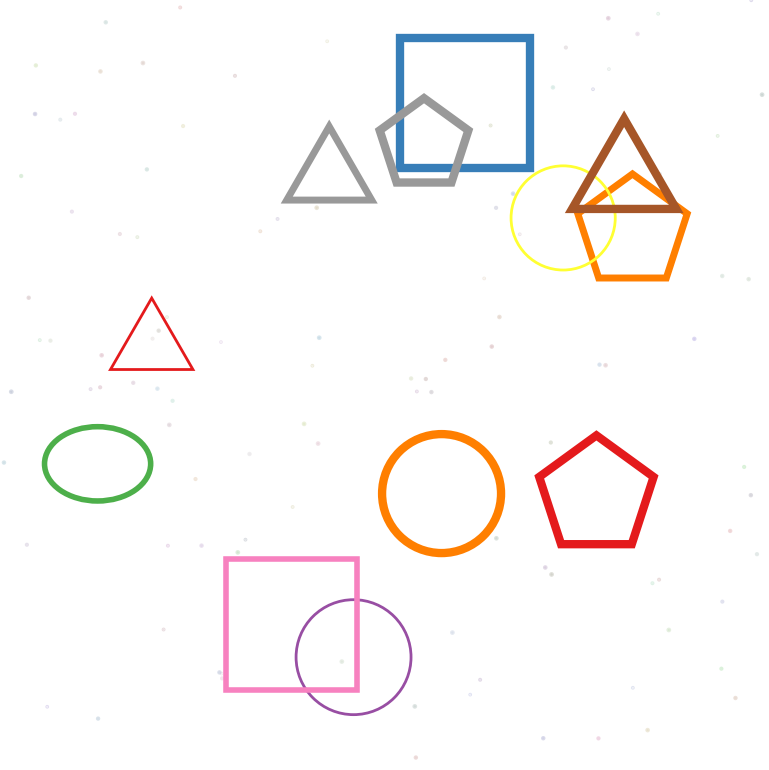[{"shape": "triangle", "thickness": 1, "radius": 0.31, "center": [0.197, 0.551]}, {"shape": "pentagon", "thickness": 3, "radius": 0.39, "center": [0.775, 0.356]}, {"shape": "square", "thickness": 3, "radius": 0.42, "center": [0.604, 0.866]}, {"shape": "oval", "thickness": 2, "radius": 0.34, "center": [0.127, 0.398]}, {"shape": "circle", "thickness": 1, "radius": 0.37, "center": [0.459, 0.147]}, {"shape": "pentagon", "thickness": 2.5, "radius": 0.37, "center": [0.821, 0.699]}, {"shape": "circle", "thickness": 3, "radius": 0.39, "center": [0.573, 0.359]}, {"shape": "circle", "thickness": 1, "radius": 0.34, "center": [0.731, 0.717]}, {"shape": "triangle", "thickness": 3, "radius": 0.39, "center": [0.811, 0.768]}, {"shape": "square", "thickness": 2, "radius": 0.43, "center": [0.379, 0.189]}, {"shape": "pentagon", "thickness": 3, "radius": 0.3, "center": [0.551, 0.812]}, {"shape": "triangle", "thickness": 2.5, "radius": 0.32, "center": [0.428, 0.772]}]